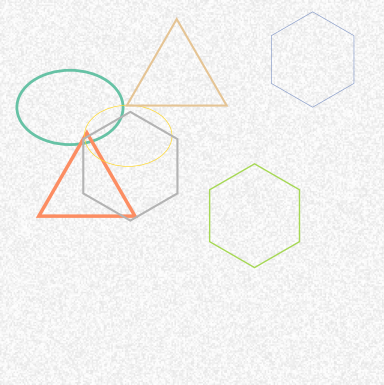[{"shape": "oval", "thickness": 2, "radius": 0.69, "center": [0.182, 0.721]}, {"shape": "triangle", "thickness": 2.5, "radius": 0.72, "center": [0.226, 0.511]}, {"shape": "hexagon", "thickness": 0.5, "radius": 0.62, "center": [0.812, 0.845]}, {"shape": "hexagon", "thickness": 1, "radius": 0.67, "center": [0.661, 0.44]}, {"shape": "oval", "thickness": 0.5, "radius": 0.57, "center": [0.333, 0.647]}, {"shape": "triangle", "thickness": 1.5, "radius": 0.75, "center": [0.459, 0.801]}, {"shape": "hexagon", "thickness": 1.5, "radius": 0.71, "center": [0.339, 0.568]}]